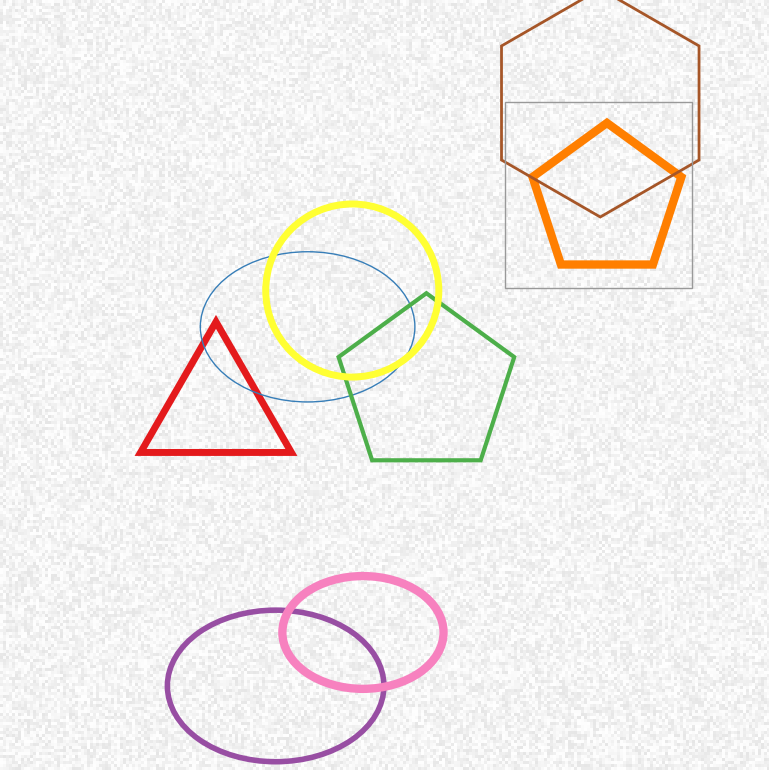[{"shape": "triangle", "thickness": 2.5, "radius": 0.57, "center": [0.281, 0.469]}, {"shape": "oval", "thickness": 0.5, "radius": 0.7, "center": [0.399, 0.576]}, {"shape": "pentagon", "thickness": 1.5, "radius": 0.6, "center": [0.554, 0.499]}, {"shape": "oval", "thickness": 2, "radius": 0.7, "center": [0.358, 0.109]}, {"shape": "pentagon", "thickness": 3, "radius": 0.51, "center": [0.788, 0.739]}, {"shape": "circle", "thickness": 2.5, "radius": 0.56, "center": [0.457, 0.623]}, {"shape": "hexagon", "thickness": 1, "radius": 0.74, "center": [0.78, 0.866]}, {"shape": "oval", "thickness": 3, "radius": 0.52, "center": [0.471, 0.179]}, {"shape": "square", "thickness": 0.5, "radius": 0.61, "center": [0.777, 0.747]}]